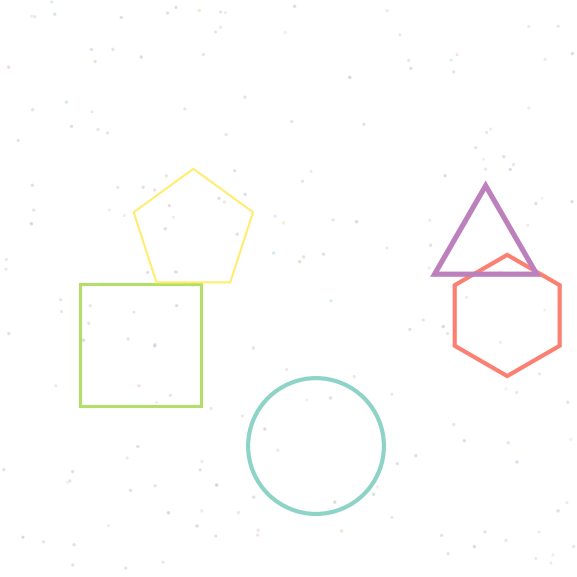[{"shape": "circle", "thickness": 2, "radius": 0.59, "center": [0.547, 0.227]}, {"shape": "hexagon", "thickness": 2, "radius": 0.52, "center": [0.878, 0.453]}, {"shape": "square", "thickness": 1.5, "radius": 0.53, "center": [0.244, 0.402]}, {"shape": "triangle", "thickness": 2.5, "radius": 0.51, "center": [0.841, 0.575]}, {"shape": "pentagon", "thickness": 1, "radius": 0.54, "center": [0.335, 0.598]}]